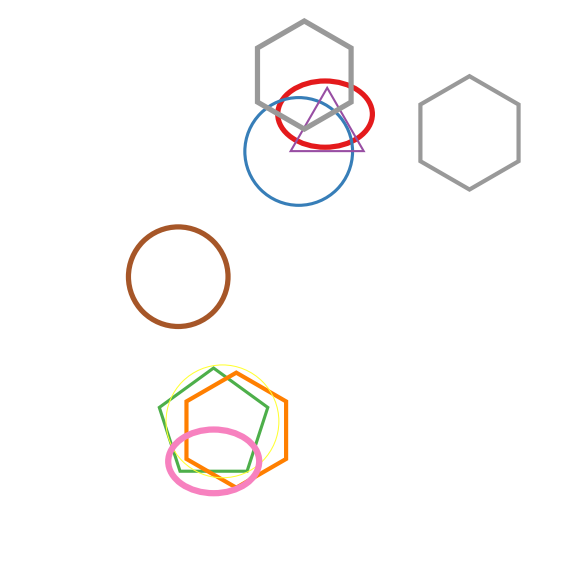[{"shape": "oval", "thickness": 2.5, "radius": 0.41, "center": [0.563, 0.802]}, {"shape": "circle", "thickness": 1.5, "radius": 0.47, "center": [0.517, 0.737]}, {"shape": "pentagon", "thickness": 1.5, "radius": 0.49, "center": [0.37, 0.263]}, {"shape": "triangle", "thickness": 1, "radius": 0.37, "center": [0.567, 0.774]}, {"shape": "hexagon", "thickness": 2, "radius": 0.5, "center": [0.409, 0.254]}, {"shape": "circle", "thickness": 0.5, "radius": 0.49, "center": [0.385, 0.27]}, {"shape": "circle", "thickness": 2.5, "radius": 0.43, "center": [0.309, 0.52]}, {"shape": "oval", "thickness": 3, "radius": 0.39, "center": [0.37, 0.2]}, {"shape": "hexagon", "thickness": 2, "radius": 0.49, "center": [0.813, 0.769]}, {"shape": "hexagon", "thickness": 2.5, "radius": 0.47, "center": [0.527, 0.869]}]